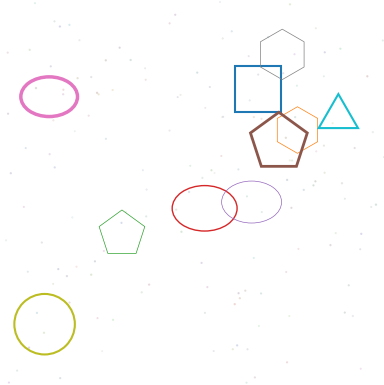[{"shape": "square", "thickness": 1.5, "radius": 0.3, "center": [0.669, 0.769]}, {"shape": "hexagon", "thickness": 0.5, "radius": 0.3, "center": [0.773, 0.662]}, {"shape": "pentagon", "thickness": 0.5, "radius": 0.31, "center": [0.317, 0.392]}, {"shape": "oval", "thickness": 1, "radius": 0.42, "center": [0.532, 0.459]}, {"shape": "oval", "thickness": 0.5, "radius": 0.39, "center": [0.654, 0.475]}, {"shape": "pentagon", "thickness": 2, "radius": 0.39, "center": [0.724, 0.631]}, {"shape": "oval", "thickness": 2.5, "radius": 0.37, "center": [0.128, 0.749]}, {"shape": "hexagon", "thickness": 0.5, "radius": 0.33, "center": [0.733, 0.859]}, {"shape": "circle", "thickness": 1.5, "radius": 0.39, "center": [0.116, 0.158]}, {"shape": "triangle", "thickness": 1.5, "radius": 0.29, "center": [0.879, 0.697]}]